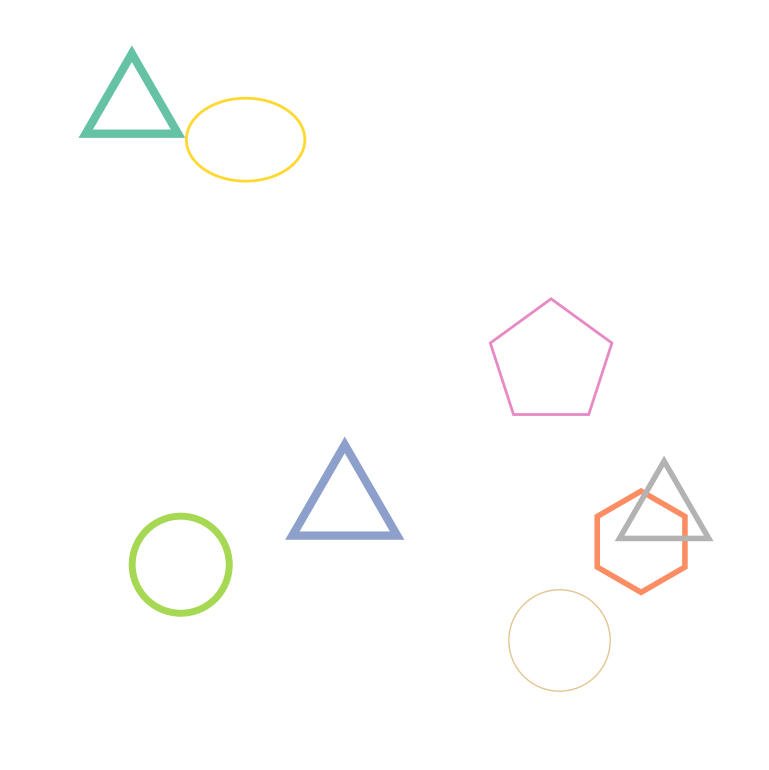[{"shape": "triangle", "thickness": 3, "radius": 0.35, "center": [0.171, 0.861]}, {"shape": "hexagon", "thickness": 2, "radius": 0.33, "center": [0.833, 0.296]}, {"shape": "triangle", "thickness": 3, "radius": 0.39, "center": [0.448, 0.344]}, {"shape": "pentagon", "thickness": 1, "radius": 0.42, "center": [0.716, 0.529]}, {"shape": "circle", "thickness": 2.5, "radius": 0.32, "center": [0.235, 0.267]}, {"shape": "oval", "thickness": 1, "radius": 0.38, "center": [0.319, 0.819]}, {"shape": "circle", "thickness": 0.5, "radius": 0.33, "center": [0.727, 0.168]}, {"shape": "triangle", "thickness": 2, "radius": 0.33, "center": [0.862, 0.334]}]